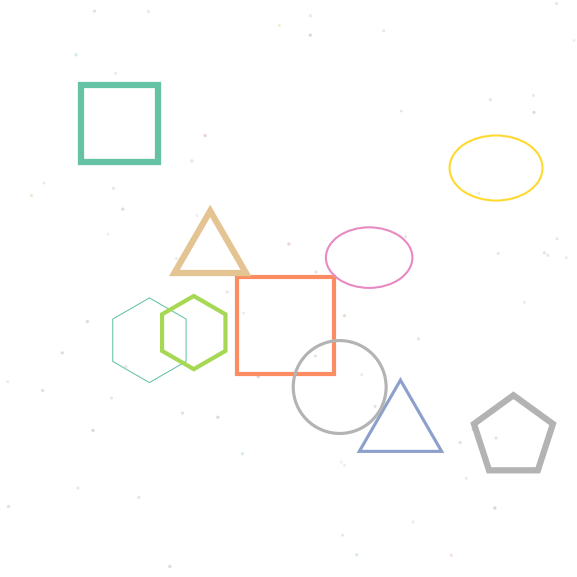[{"shape": "hexagon", "thickness": 0.5, "radius": 0.37, "center": [0.259, 0.41]}, {"shape": "square", "thickness": 3, "radius": 0.33, "center": [0.206, 0.785]}, {"shape": "square", "thickness": 2, "radius": 0.42, "center": [0.494, 0.435]}, {"shape": "triangle", "thickness": 1.5, "radius": 0.41, "center": [0.693, 0.259]}, {"shape": "oval", "thickness": 1, "radius": 0.37, "center": [0.639, 0.553]}, {"shape": "hexagon", "thickness": 2, "radius": 0.32, "center": [0.336, 0.423]}, {"shape": "oval", "thickness": 1, "radius": 0.4, "center": [0.859, 0.708]}, {"shape": "triangle", "thickness": 3, "radius": 0.36, "center": [0.364, 0.562]}, {"shape": "pentagon", "thickness": 3, "radius": 0.36, "center": [0.889, 0.243]}, {"shape": "circle", "thickness": 1.5, "radius": 0.4, "center": [0.588, 0.329]}]